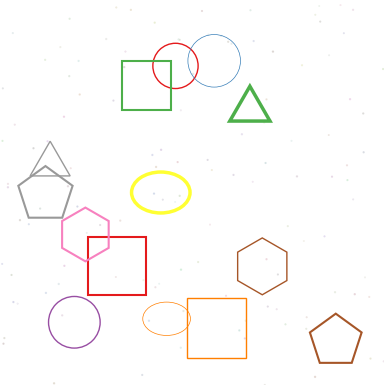[{"shape": "square", "thickness": 1.5, "radius": 0.38, "center": [0.304, 0.309]}, {"shape": "circle", "thickness": 1, "radius": 0.29, "center": [0.456, 0.829]}, {"shape": "circle", "thickness": 0.5, "radius": 0.34, "center": [0.556, 0.842]}, {"shape": "square", "thickness": 1.5, "radius": 0.32, "center": [0.381, 0.778]}, {"shape": "triangle", "thickness": 2.5, "radius": 0.3, "center": [0.649, 0.716]}, {"shape": "circle", "thickness": 1, "radius": 0.34, "center": [0.193, 0.163]}, {"shape": "oval", "thickness": 0.5, "radius": 0.31, "center": [0.433, 0.172]}, {"shape": "square", "thickness": 1, "radius": 0.38, "center": [0.562, 0.148]}, {"shape": "oval", "thickness": 2.5, "radius": 0.38, "center": [0.418, 0.5]}, {"shape": "pentagon", "thickness": 1.5, "radius": 0.35, "center": [0.872, 0.115]}, {"shape": "hexagon", "thickness": 1, "radius": 0.37, "center": [0.681, 0.308]}, {"shape": "hexagon", "thickness": 1.5, "radius": 0.35, "center": [0.222, 0.391]}, {"shape": "triangle", "thickness": 1, "radius": 0.3, "center": [0.13, 0.573]}, {"shape": "pentagon", "thickness": 1.5, "radius": 0.37, "center": [0.118, 0.495]}]